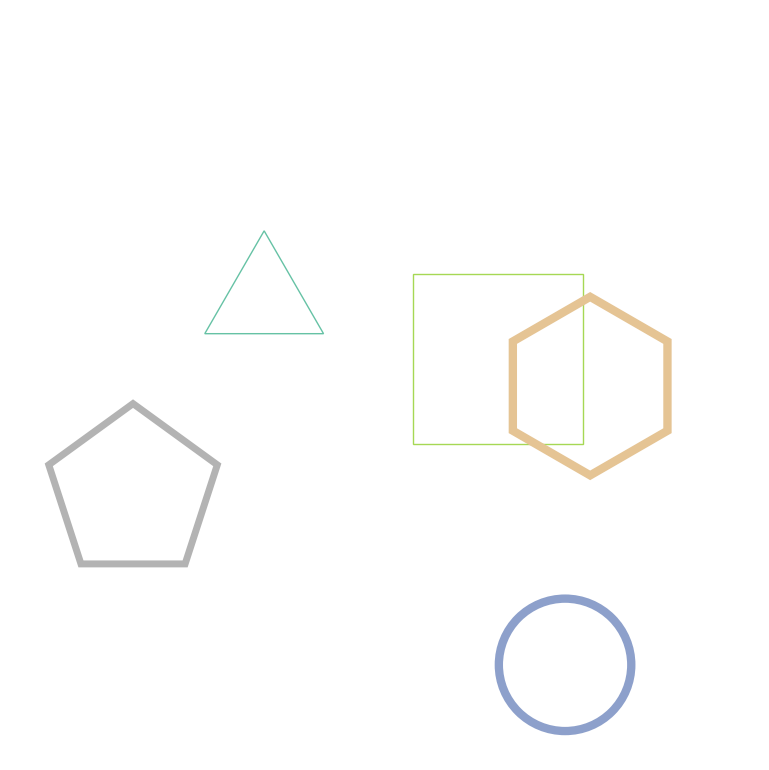[{"shape": "triangle", "thickness": 0.5, "radius": 0.45, "center": [0.343, 0.611]}, {"shape": "circle", "thickness": 3, "radius": 0.43, "center": [0.734, 0.137]}, {"shape": "square", "thickness": 0.5, "radius": 0.55, "center": [0.646, 0.534]}, {"shape": "hexagon", "thickness": 3, "radius": 0.58, "center": [0.766, 0.499]}, {"shape": "pentagon", "thickness": 2.5, "radius": 0.58, "center": [0.173, 0.361]}]